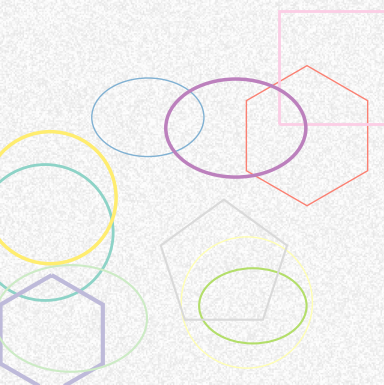[{"shape": "circle", "thickness": 2, "radius": 0.88, "center": [0.117, 0.396]}, {"shape": "circle", "thickness": 1, "radius": 0.85, "center": [0.641, 0.214]}, {"shape": "hexagon", "thickness": 3, "radius": 0.77, "center": [0.134, 0.132]}, {"shape": "hexagon", "thickness": 1, "radius": 0.91, "center": [0.797, 0.648]}, {"shape": "oval", "thickness": 1, "radius": 0.73, "center": [0.384, 0.695]}, {"shape": "oval", "thickness": 1.5, "radius": 0.7, "center": [0.657, 0.206]}, {"shape": "square", "thickness": 2, "radius": 0.73, "center": [0.871, 0.825]}, {"shape": "pentagon", "thickness": 1.5, "radius": 0.86, "center": [0.582, 0.309]}, {"shape": "oval", "thickness": 2.5, "radius": 0.91, "center": [0.612, 0.667]}, {"shape": "oval", "thickness": 1.5, "radius": 0.99, "center": [0.184, 0.173]}, {"shape": "circle", "thickness": 2.5, "radius": 0.86, "center": [0.13, 0.487]}]